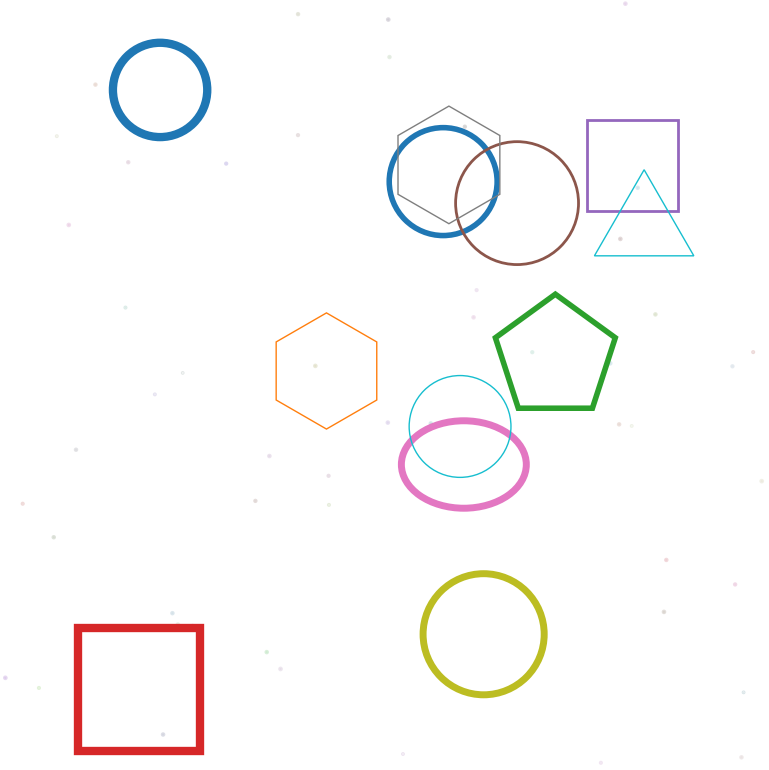[{"shape": "circle", "thickness": 3, "radius": 0.31, "center": [0.208, 0.883]}, {"shape": "circle", "thickness": 2, "radius": 0.35, "center": [0.576, 0.764]}, {"shape": "hexagon", "thickness": 0.5, "radius": 0.38, "center": [0.424, 0.518]}, {"shape": "pentagon", "thickness": 2, "radius": 0.41, "center": [0.721, 0.536]}, {"shape": "square", "thickness": 3, "radius": 0.4, "center": [0.181, 0.105]}, {"shape": "square", "thickness": 1, "radius": 0.3, "center": [0.821, 0.786]}, {"shape": "circle", "thickness": 1, "radius": 0.4, "center": [0.672, 0.736]}, {"shape": "oval", "thickness": 2.5, "radius": 0.41, "center": [0.602, 0.397]}, {"shape": "hexagon", "thickness": 0.5, "radius": 0.38, "center": [0.583, 0.786]}, {"shape": "circle", "thickness": 2.5, "radius": 0.39, "center": [0.628, 0.176]}, {"shape": "circle", "thickness": 0.5, "radius": 0.33, "center": [0.597, 0.446]}, {"shape": "triangle", "thickness": 0.5, "radius": 0.37, "center": [0.837, 0.705]}]